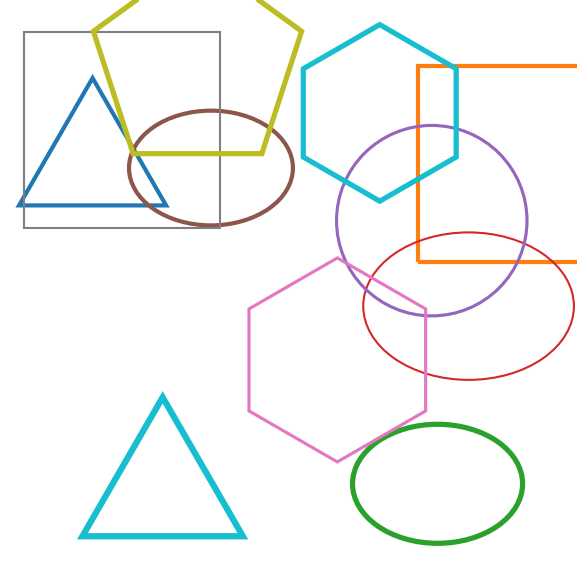[{"shape": "triangle", "thickness": 2, "radius": 0.74, "center": [0.16, 0.717]}, {"shape": "square", "thickness": 2, "radius": 0.84, "center": [0.892, 0.715]}, {"shape": "oval", "thickness": 2.5, "radius": 0.74, "center": [0.758, 0.161]}, {"shape": "oval", "thickness": 1, "radius": 0.91, "center": [0.811, 0.469]}, {"shape": "circle", "thickness": 1.5, "radius": 0.82, "center": [0.748, 0.617]}, {"shape": "oval", "thickness": 2, "radius": 0.71, "center": [0.365, 0.708]}, {"shape": "hexagon", "thickness": 1.5, "radius": 0.88, "center": [0.584, 0.376]}, {"shape": "square", "thickness": 1, "radius": 0.85, "center": [0.211, 0.773]}, {"shape": "pentagon", "thickness": 2.5, "radius": 0.95, "center": [0.342, 0.886]}, {"shape": "triangle", "thickness": 3, "radius": 0.8, "center": [0.282, 0.151]}, {"shape": "hexagon", "thickness": 2.5, "radius": 0.76, "center": [0.658, 0.804]}]